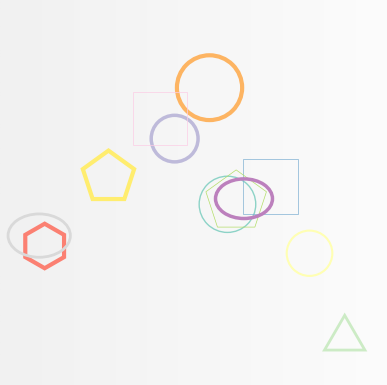[{"shape": "circle", "thickness": 1, "radius": 0.37, "center": [0.587, 0.469]}, {"shape": "circle", "thickness": 1.5, "radius": 0.29, "center": [0.799, 0.342]}, {"shape": "circle", "thickness": 2.5, "radius": 0.3, "center": [0.451, 0.64]}, {"shape": "hexagon", "thickness": 3, "radius": 0.29, "center": [0.115, 0.361]}, {"shape": "square", "thickness": 0.5, "radius": 0.36, "center": [0.698, 0.515]}, {"shape": "circle", "thickness": 3, "radius": 0.42, "center": [0.541, 0.772]}, {"shape": "pentagon", "thickness": 0.5, "radius": 0.41, "center": [0.609, 0.477]}, {"shape": "square", "thickness": 0.5, "radius": 0.35, "center": [0.412, 0.692]}, {"shape": "oval", "thickness": 2, "radius": 0.4, "center": [0.101, 0.388]}, {"shape": "oval", "thickness": 2.5, "radius": 0.37, "center": [0.63, 0.484]}, {"shape": "triangle", "thickness": 2, "radius": 0.3, "center": [0.89, 0.121]}, {"shape": "pentagon", "thickness": 3, "radius": 0.35, "center": [0.28, 0.539]}]